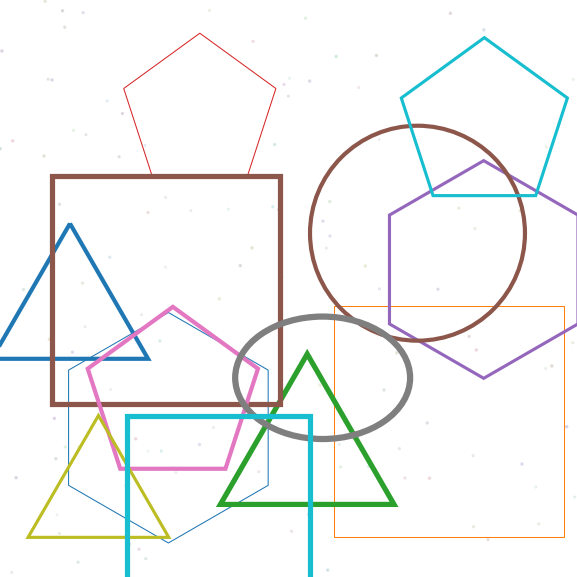[{"shape": "hexagon", "thickness": 0.5, "radius": 1.0, "center": [0.292, 0.258]}, {"shape": "triangle", "thickness": 2, "radius": 0.78, "center": [0.121, 0.456]}, {"shape": "square", "thickness": 0.5, "radius": 1.0, "center": [0.778, 0.269]}, {"shape": "triangle", "thickness": 2.5, "radius": 0.87, "center": [0.532, 0.212]}, {"shape": "pentagon", "thickness": 0.5, "radius": 0.69, "center": [0.346, 0.803]}, {"shape": "hexagon", "thickness": 1.5, "radius": 0.94, "center": [0.838, 0.532]}, {"shape": "square", "thickness": 2.5, "radius": 0.99, "center": [0.288, 0.497]}, {"shape": "circle", "thickness": 2, "radius": 0.93, "center": [0.723, 0.595]}, {"shape": "pentagon", "thickness": 2, "radius": 0.77, "center": [0.299, 0.313]}, {"shape": "oval", "thickness": 3, "radius": 0.76, "center": [0.559, 0.345]}, {"shape": "triangle", "thickness": 1.5, "radius": 0.7, "center": [0.17, 0.139]}, {"shape": "pentagon", "thickness": 1.5, "radius": 0.76, "center": [0.839, 0.783]}, {"shape": "square", "thickness": 2.5, "radius": 0.79, "center": [0.378, 0.12]}]